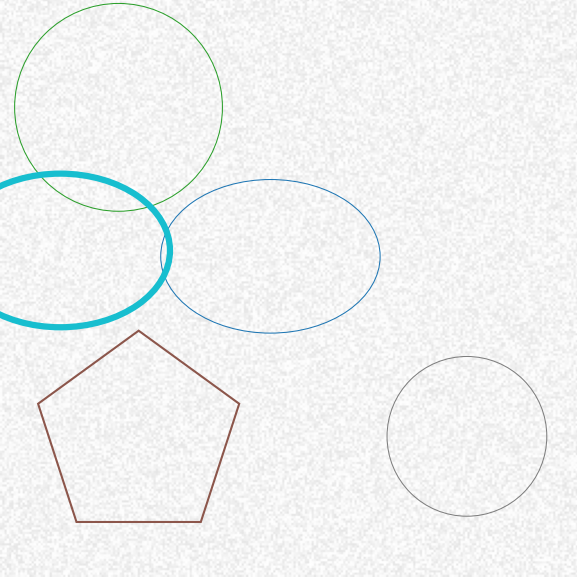[{"shape": "oval", "thickness": 0.5, "radius": 0.95, "center": [0.468, 0.555]}, {"shape": "circle", "thickness": 0.5, "radius": 0.9, "center": [0.205, 0.813]}, {"shape": "pentagon", "thickness": 1, "radius": 0.92, "center": [0.24, 0.243]}, {"shape": "circle", "thickness": 0.5, "radius": 0.69, "center": [0.809, 0.244]}, {"shape": "oval", "thickness": 3, "radius": 0.95, "center": [0.104, 0.565]}]